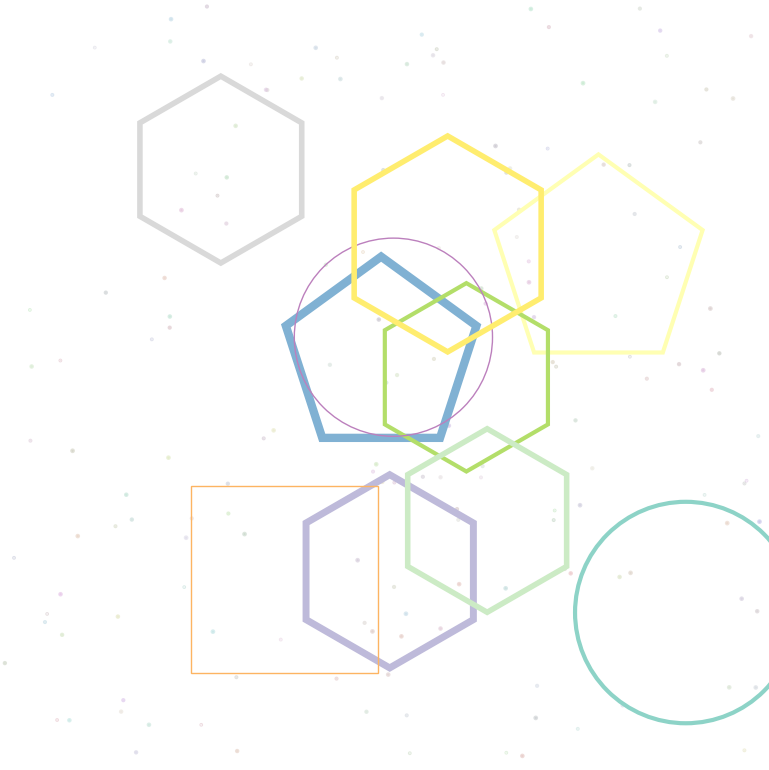[{"shape": "circle", "thickness": 1.5, "radius": 0.72, "center": [0.891, 0.205]}, {"shape": "pentagon", "thickness": 1.5, "radius": 0.71, "center": [0.777, 0.657]}, {"shape": "hexagon", "thickness": 2.5, "radius": 0.63, "center": [0.506, 0.258]}, {"shape": "pentagon", "thickness": 3, "radius": 0.65, "center": [0.495, 0.537]}, {"shape": "square", "thickness": 0.5, "radius": 0.61, "center": [0.369, 0.247]}, {"shape": "hexagon", "thickness": 1.5, "radius": 0.61, "center": [0.606, 0.51]}, {"shape": "hexagon", "thickness": 2, "radius": 0.61, "center": [0.287, 0.78]}, {"shape": "circle", "thickness": 0.5, "radius": 0.64, "center": [0.511, 0.562]}, {"shape": "hexagon", "thickness": 2, "radius": 0.6, "center": [0.633, 0.324]}, {"shape": "hexagon", "thickness": 2, "radius": 0.7, "center": [0.581, 0.683]}]